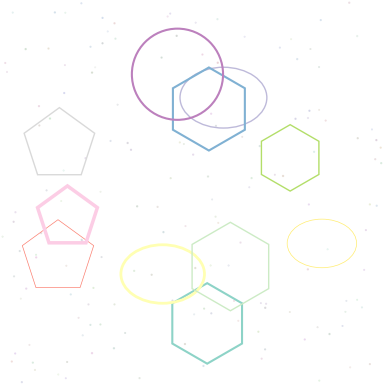[{"shape": "hexagon", "thickness": 1.5, "radius": 0.52, "center": [0.538, 0.16]}, {"shape": "oval", "thickness": 2, "radius": 0.54, "center": [0.423, 0.288]}, {"shape": "oval", "thickness": 1, "radius": 0.56, "center": [0.58, 0.746]}, {"shape": "pentagon", "thickness": 0.5, "radius": 0.49, "center": [0.151, 0.332]}, {"shape": "hexagon", "thickness": 1.5, "radius": 0.54, "center": [0.543, 0.717]}, {"shape": "hexagon", "thickness": 1, "radius": 0.43, "center": [0.754, 0.59]}, {"shape": "pentagon", "thickness": 2.5, "radius": 0.41, "center": [0.175, 0.435]}, {"shape": "pentagon", "thickness": 1, "radius": 0.48, "center": [0.154, 0.624]}, {"shape": "circle", "thickness": 1.5, "radius": 0.59, "center": [0.461, 0.807]}, {"shape": "hexagon", "thickness": 1, "radius": 0.57, "center": [0.598, 0.308]}, {"shape": "oval", "thickness": 0.5, "radius": 0.45, "center": [0.836, 0.368]}]